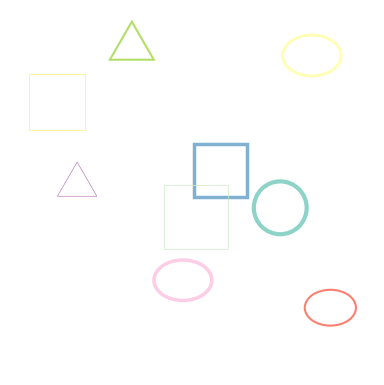[{"shape": "circle", "thickness": 3, "radius": 0.34, "center": [0.728, 0.46]}, {"shape": "oval", "thickness": 2, "radius": 0.38, "center": [0.81, 0.856]}, {"shape": "oval", "thickness": 1.5, "radius": 0.33, "center": [0.858, 0.201]}, {"shape": "square", "thickness": 2.5, "radius": 0.34, "center": [0.572, 0.557]}, {"shape": "triangle", "thickness": 1.5, "radius": 0.33, "center": [0.342, 0.878]}, {"shape": "oval", "thickness": 2.5, "radius": 0.38, "center": [0.475, 0.272]}, {"shape": "triangle", "thickness": 0.5, "radius": 0.3, "center": [0.2, 0.52]}, {"shape": "square", "thickness": 0.5, "radius": 0.41, "center": [0.509, 0.436]}, {"shape": "square", "thickness": 0.5, "radius": 0.36, "center": [0.148, 0.735]}]